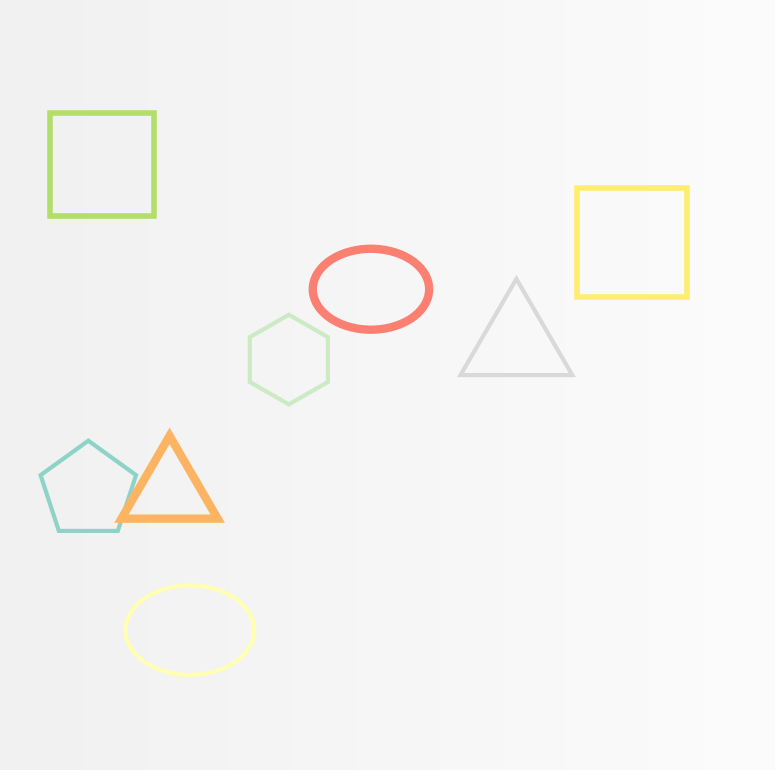[{"shape": "pentagon", "thickness": 1.5, "radius": 0.32, "center": [0.114, 0.363]}, {"shape": "oval", "thickness": 1.5, "radius": 0.41, "center": [0.245, 0.182]}, {"shape": "oval", "thickness": 3, "radius": 0.38, "center": [0.479, 0.624]}, {"shape": "triangle", "thickness": 3, "radius": 0.36, "center": [0.219, 0.362]}, {"shape": "square", "thickness": 2, "radius": 0.33, "center": [0.131, 0.787]}, {"shape": "triangle", "thickness": 1.5, "radius": 0.42, "center": [0.666, 0.555]}, {"shape": "hexagon", "thickness": 1.5, "radius": 0.29, "center": [0.373, 0.533]}, {"shape": "square", "thickness": 2, "radius": 0.36, "center": [0.815, 0.685]}]